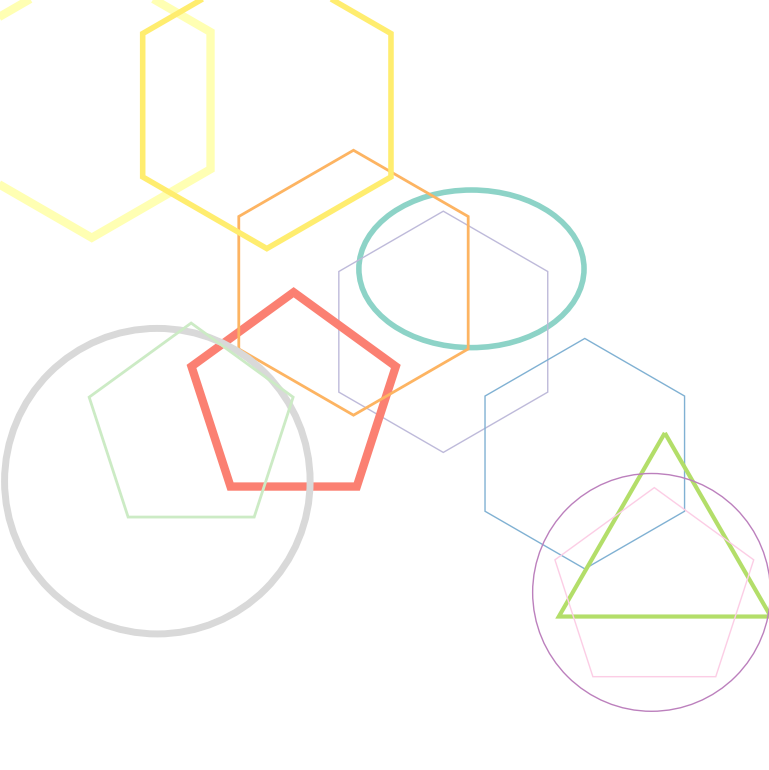[{"shape": "oval", "thickness": 2, "radius": 0.73, "center": [0.612, 0.651]}, {"shape": "hexagon", "thickness": 3, "radius": 0.89, "center": [0.119, 0.869]}, {"shape": "hexagon", "thickness": 0.5, "radius": 0.78, "center": [0.576, 0.569]}, {"shape": "pentagon", "thickness": 3, "radius": 0.7, "center": [0.381, 0.481]}, {"shape": "hexagon", "thickness": 0.5, "radius": 0.75, "center": [0.759, 0.411]}, {"shape": "hexagon", "thickness": 1, "radius": 0.86, "center": [0.459, 0.633]}, {"shape": "triangle", "thickness": 1.5, "radius": 0.79, "center": [0.863, 0.279]}, {"shape": "pentagon", "thickness": 0.5, "radius": 0.68, "center": [0.85, 0.231]}, {"shape": "circle", "thickness": 2.5, "radius": 0.99, "center": [0.204, 0.375]}, {"shape": "circle", "thickness": 0.5, "radius": 0.77, "center": [0.846, 0.231]}, {"shape": "pentagon", "thickness": 1, "radius": 0.7, "center": [0.248, 0.441]}, {"shape": "hexagon", "thickness": 2, "radius": 0.93, "center": [0.347, 0.863]}]